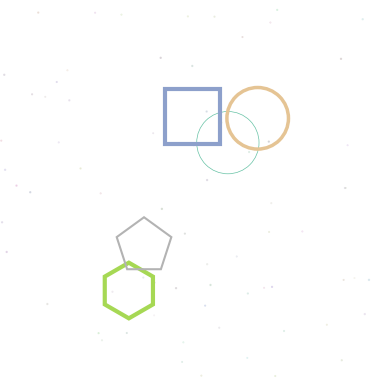[{"shape": "circle", "thickness": 0.5, "radius": 0.4, "center": [0.592, 0.63]}, {"shape": "square", "thickness": 3, "radius": 0.36, "center": [0.5, 0.698]}, {"shape": "hexagon", "thickness": 3, "radius": 0.36, "center": [0.335, 0.245]}, {"shape": "circle", "thickness": 2.5, "radius": 0.4, "center": [0.669, 0.693]}, {"shape": "pentagon", "thickness": 1.5, "radius": 0.37, "center": [0.374, 0.361]}]